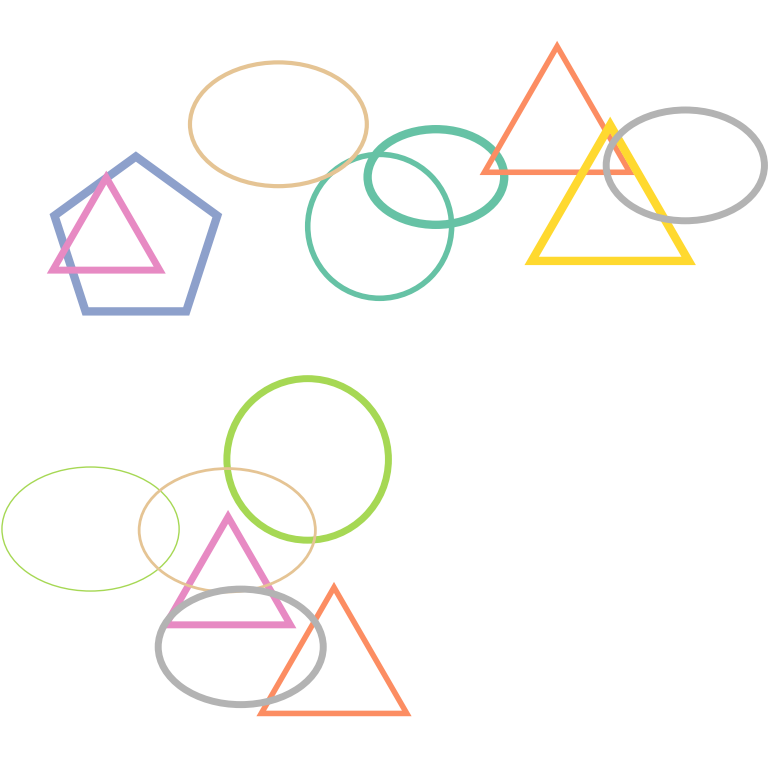[{"shape": "circle", "thickness": 2, "radius": 0.47, "center": [0.493, 0.706]}, {"shape": "oval", "thickness": 3, "radius": 0.44, "center": [0.566, 0.77]}, {"shape": "triangle", "thickness": 2, "radius": 0.55, "center": [0.434, 0.128]}, {"shape": "triangle", "thickness": 2, "radius": 0.55, "center": [0.724, 0.831]}, {"shape": "pentagon", "thickness": 3, "radius": 0.56, "center": [0.176, 0.686]}, {"shape": "triangle", "thickness": 2.5, "radius": 0.4, "center": [0.138, 0.689]}, {"shape": "triangle", "thickness": 2.5, "radius": 0.47, "center": [0.296, 0.235]}, {"shape": "circle", "thickness": 2.5, "radius": 0.52, "center": [0.4, 0.403]}, {"shape": "oval", "thickness": 0.5, "radius": 0.58, "center": [0.118, 0.313]}, {"shape": "triangle", "thickness": 3, "radius": 0.59, "center": [0.792, 0.72]}, {"shape": "oval", "thickness": 1.5, "radius": 0.57, "center": [0.362, 0.839]}, {"shape": "oval", "thickness": 1, "radius": 0.57, "center": [0.295, 0.311]}, {"shape": "oval", "thickness": 2.5, "radius": 0.51, "center": [0.89, 0.785]}, {"shape": "oval", "thickness": 2.5, "radius": 0.54, "center": [0.313, 0.16]}]